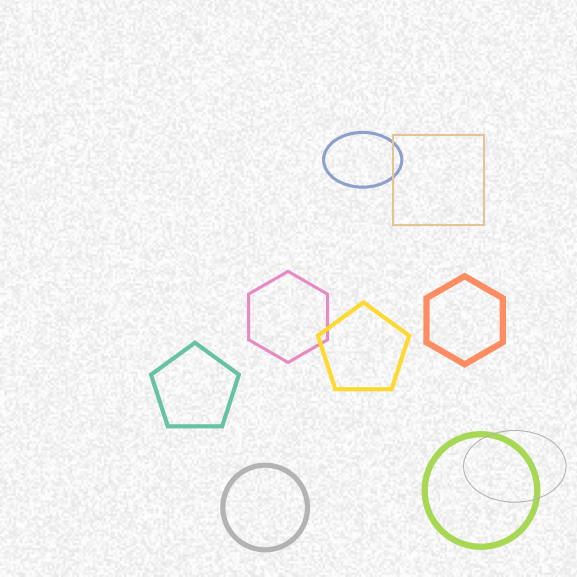[{"shape": "pentagon", "thickness": 2, "radius": 0.4, "center": [0.338, 0.326]}, {"shape": "hexagon", "thickness": 3, "radius": 0.38, "center": [0.805, 0.445]}, {"shape": "oval", "thickness": 1.5, "radius": 0.34, "center": [0.628, 0.722]}, {"shape": "hexagon", "thickness": 1.5, "radius": 0.39, "center": [0.499, 0.45]}, {"shape": "circle", "thickness": 3, "radius": 0.49, "center": [0.833, 0.15]}, {"shape": "pentagon", "thickness": 2, "radius": 0.42, "center": [0.629, 0.392]}, {"shape": "square", "thickness": 1, "radius": 0.39, "center": [0.759, 0.688]}, {"shape": "oval", "thickness": 0.5, "radius": 0.44, "center": [0.891, 0.192]}, {"shape": "circle", "thickness": 2.5, "radius": 0.37, "center": [0.459, 0.12]}]